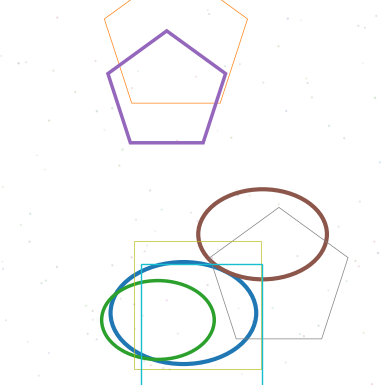[{"shape": "oval", "thickness": 3, "radius": 0.95, "center": [0.476, 0.187]}, {"shape": "pentagon", "thickness": 0.5, "radius": 0.98, "center": [0.457, 0.89]}, {"shape": "oval", "thickness": 2.5, "radius": 0.73, "center": [0.41, 0.169]}, {"shape": "pentagon", "thickness": 2.5, "radius": 0.8, "center": [0.433, 0.759]}, {"shape": "oval", "thickness": 3, "radius": 0.84, "center": [0.682, 0.391]}, {"shape": "pentagon", "thickness": 0.5, "radius": 0.94, "center": [0.725, 0.273]}, {"shape": "square", "thickness": 0.5, "radius": 0.83, "center": [0.513, 0.207]}, {"shape": "square", "thickness": 1, "radius": 0.79, "center": [0.524, 0.155]}]